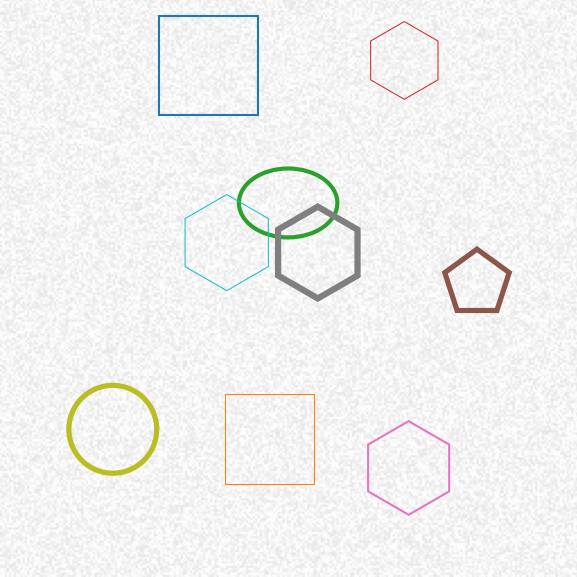[{"shape": "square", "thickness": 1, "radius": 0.43, "center": [0.361, 0.885]}, {"shape": "square", "thickness": 0.5, "radius": 0.39, "center": [0.467, 0.239]}, {"shape": "oval", "thickness": 2, "radius": 0.43, "center": [0.499, 0.648]}, {"shape": "hexagon", "thickness": 0.5, "radius": 0.34, "center": [0.7, 0.894]}, {"shape": "pentagon", "thickness": 2.5, "radius": 0.29, "center": [0.826, 0.509]}, {"shape": "hexagon", "thickness": 1, "radius": 0.41, "center": [0.708, 0.189]}, {"shape": "hexagon", "thickness": 3, "radius": 0.4, "center": [0.55, 0.562]}, {"shape": "circle", "thickness": 2.5, "radius": 0.38, "center": [0.195, 0.256]}, {"shape": "hexagon", "thickness": 0.5, "radius": 0.42, "center": [0.393, 0.579]}]